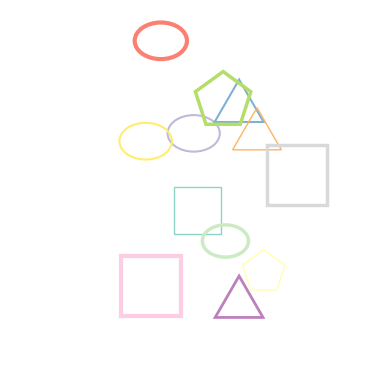[{"shape": "square", "thickness": 1, "radius": 0.3, "center": [0.513, 0.453]}, {"shape": "pentagon", "thickness": 1, "radius": 0.29, "center": [0.685, 0.294]}, {"shape": "oval", "thickness": 1.5, "radius": 0.34, "center": [0.503, 0.654]}, {"shape": "oval", "thickness": 3, "radius": 0.34, "center": [0.418, 0.894]}, {"shape": "triangle", "thickness": 1.5, "radius": 0.37, "center": [0.621, 0.72]}, {"shape": "triangle", "thickness": 1, "radius": 0.37, "center": [0.667, 0.647]}, {"shape": "pentagon", "thickness": 2.5, "radius": 0.38, "center": [0.579, 0.738]}, {"shape": "square", "thickness": 3, "radius": 0.39, "center": [0.393, 0.258]}, {"shape": "square", "thickness": 2.5, "radius": 0.39, "center": [0.771, 0.545]}, {"shape": "triangle", "thickness": 2, "radius": 0.36, "center": [0.621, 0.211]}, {"shape": "oval", "thickness": 2.5, "radius": 0.3, "center": [0.586, 0.374]}, {"shape": "oval", "thickness": 1.5, "radius": 0.34, "center": [0.378, 0.633]}]